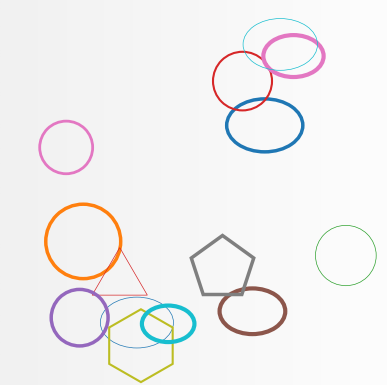[{"shape": "oval", "thickness": 2.5, "radius": 0.49, "center": [0.683, 0.674]}, {"shape": "oval", "thickness": 0.5, "radius": 0.47, "center": [0.353, 0.162]}, {"shape": "circle", "thickness": 2.5, "radius": 0.48, "center": [0.215, 0.373]}, {"shape": "circle", "thickness": 0.5, "radius": 0.39, "center": [0.892, 0.336]}, {"shape": "circle", "thickness": 1.5, "radius": 0.38, "center": [0.626, 0.789]}, {"shape": "triangle", "thickness": 0.5, "radius": 0.41, "center": [0.309, 0.275]}, {"shape": "circle", "thickness": 2.5, "radius": 0.37, "center": [0.206, 0.175]}, {"shape": "oval", "thickness": 3, "radius": 0.42, "center": [0.651, 0.192]}, {"shape": "oval", "thickness": 3, "radius": 0.39, "center": [0.757, 0.854]}, {"shape": "circle", "thickness": 2, "radius": 0.34, "center": [0.171, 0.617]}, {"shape": "pentagon", "thickness": 2.5, "radius": 0.42, "center": [0.574, 0.304]}, {"shape": "hexagon", "thickness": 1.5, "radius": 0.47, "center": [0.364, 0.102]}, {"shape": "oval", "thickness": 0.5, "radius": 0.48, "center": [0.723, 0.885]}, {"shape": "oval", "thickness": 3, "radius": 0.34, "center": [0.434, 0.159]}]